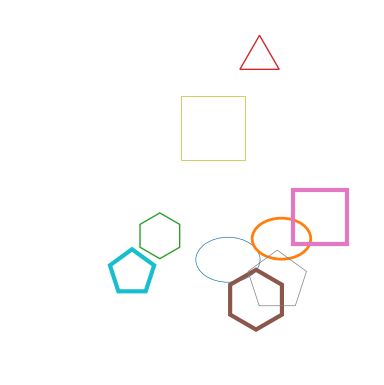[{"shape": "oval", "thickness": 0.5, "radius": 0.42, "center": [0.592, 0.325]}, {"shape": "oval", "thickness": 2, "radius": 0.38, "center": [0.731, 0.38]}, {"shape": "hexagon", "thickness": 1, "radius": 0.3, "center": [0.415, 0.388]}, {"shape": "triangle", "thickness": 1, "radius": 0.29, "center": [0.674, 0.849]}, {"shape": "hexagon", "thickness": 3, "radius": 0.39, "center": [0.665, 0.222]}, {"shape": "square", "thickness": 3, "radius": 0.35, "center": [0.832, 0.436]}, {"shape": "pentagon", "thickness": 0.5, "radius": 0.4, "center": [0.72, 0.27]}, {"shape": "square", "thickness": 0.5, "radius": 0.41, "center": [0.553, 0.668]}, {"shape": "pentagon", "thickness": 3, "radius": 0.3, "center": [0.343, 0.292]}]